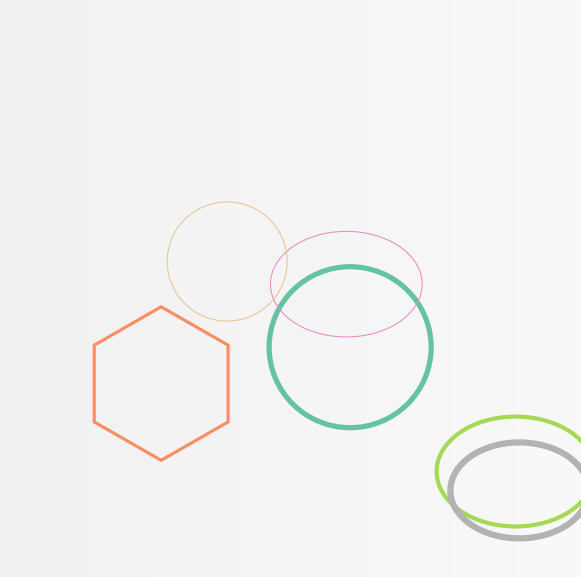[{"shape": "circle", "thickness": 2.5, "radius": 0.7, "center": [0.602, 0.398]}, {"shape": "hexagon", "thickness": 1.5, "radius": 0.66, "center": [0.277, 0.335]}, {"shape": "oval", "thickness": 0.5, "radius": 0.65, "center": [0.596, 0.507]}, {"shape": "oval", "thickness": 2, "radius": 0.68, "center": [0.887, 0.183]}, {"shape": "circle", "thickness": 0.5, "radius": 0.52, "center": [0.391, 0.546]}, {"shape": "oval", "thickness": 3, "radius": 0.59, "center": [0.894, 0.15]}]